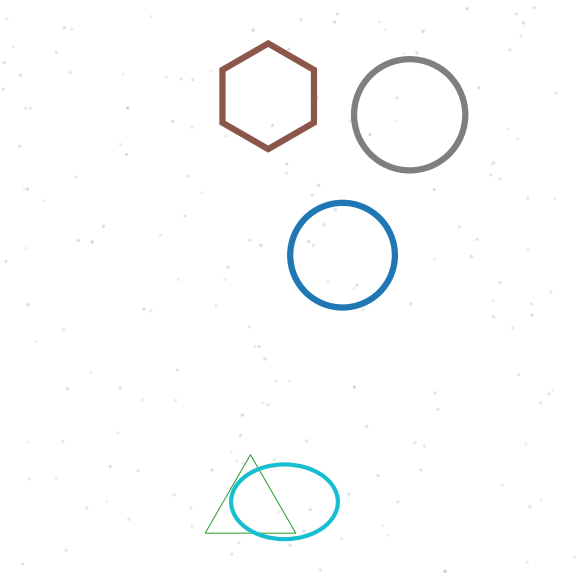[{"shape": "circle", "thickness": 3, "radius": 0.45, "center": [0.593, 0.557]}, {"shape": "triangle", "thickness": 0.5, "radius": 0.45, "center": [0.434, 0.121]}, {"shape": "hexagon", "thickness": 3, "radius": 0.46, "center": [0.464, 0.832]}, {"shape": "circle", "thickness": 3, "radius": 0.48, "center": [0.709, 0.8]}, {"shape": "oval", "thickness": 2, "radius": 0.46, "center": [0.493, 0.13]}]